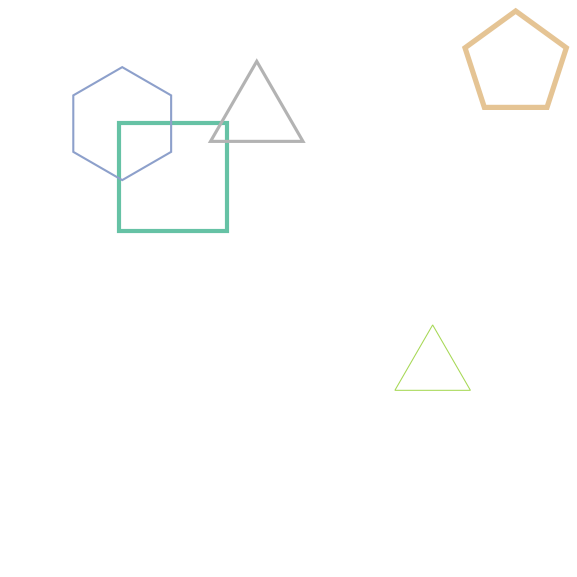[{"shape": "square", "thickness": 2, "radius": 0.47, "center": [0.3, 0.692]}, {"shape": "hexagon", "thickness": 1, "radius": 0.49, "center": [0.212, 0.785]}, {"shape": "triangle", "thickness": 0.5, "radius": 0.38, "center": [0.749, 0.361]}, {"shape": "pentagon", "thickness": 2.5, "radius": 0.46, "center": [0.893, 0.888]}, {"shape": "triangle", "thickness": 1.5, "radius": 0.46, "center": [0.445, 0.801]}]